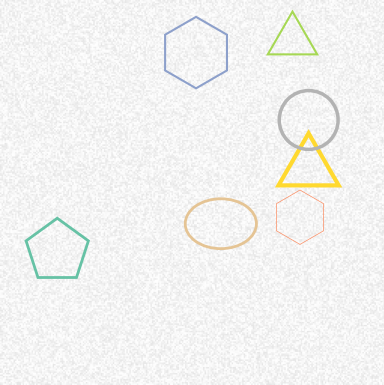[{"shape": "pentagon", "thickness": 2, "radius": 0.43, "center": [0.149, 0.348]}, {"shape": "hexagon", "thickness": 0.5, "radius": 0.35, "center": [0.779, 0.436]}, {"shape": "hexagon", "thickness": 1.5, "radius": 0.46, "center": [0.509, 0.863]}, {"shape": "triangle", "thickness": 1.5, "radius": 0.37, "center": [0.76, 0.896]}, {"shape": "triangle", "thickness": 3, "radius": 0.45, "center": [0.802, 0.564]}, {"shape": "oval", "thickness": 2, "radius": 0.46, "center": [0.574, 0.419]}, {"shape": "circle", "thickness": 2.5, "radius": 0.38, "center": [0.802, 0.688]}]